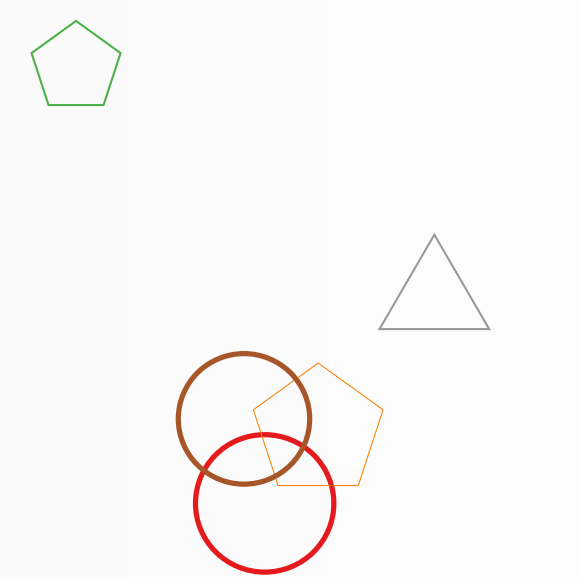[{"shape": "circle", "thickness": 2.5, "radius": 0.6, "center": [0.455, 0.127]}, {"shape": "pentagon", "thickness": 1, "radius": 0.4, "center": [0.131, 0.882]}, {"shape": "pentagon", "thickness": 0.5, "radius": 0.59, "center": [0.547, 0.253]}, {"shape": "circle", "thickness": 2.5, "radius": 0.57, "center": [0.42, 0.274]}, {"shape": "triangle", "thickness": 1, "radius": 0.54, "center": [0.747, 0.484]}]